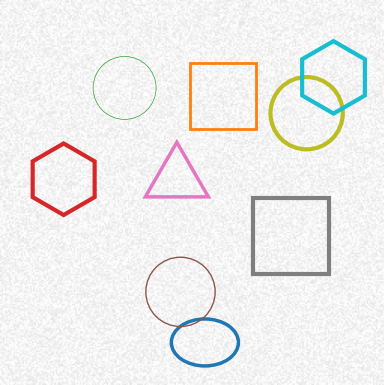[{"shape": "oval", "thickness": 2.5, "radius": 0.44, "center": [0.532, 0.111]}, {"shape": "square", "thickness": 2, "radius": 0.43, "center": [0.58, 0.752]}, {"shape": "circle", "thickness": 0.5, "radius": 0.41, "center": [0.324, 0.772]}, {"shape": "hexagon", "thickness": 3, "radius": 0.46, "center": [0.165, 0.534]}, {"shape": "circle", "thickness": 1, "radius": 0.45, "center": [0.469, 0.242]}, {"shape": "triangle", "thickness": 2.5, "radius": 0.47, "center": [0.459, 0.536]}, {"shape": "square", "thickness": 3, "radius": 0.49, "center": [0.755, 0.386]}, {"shape": "circle", "thickness": 3, "radius": 0.47, "center": [0.796, 0.706]}, {"shape": "hexagon", "thickness": 3, "radius": 0.47, "center": [0.866, 0.799]}]